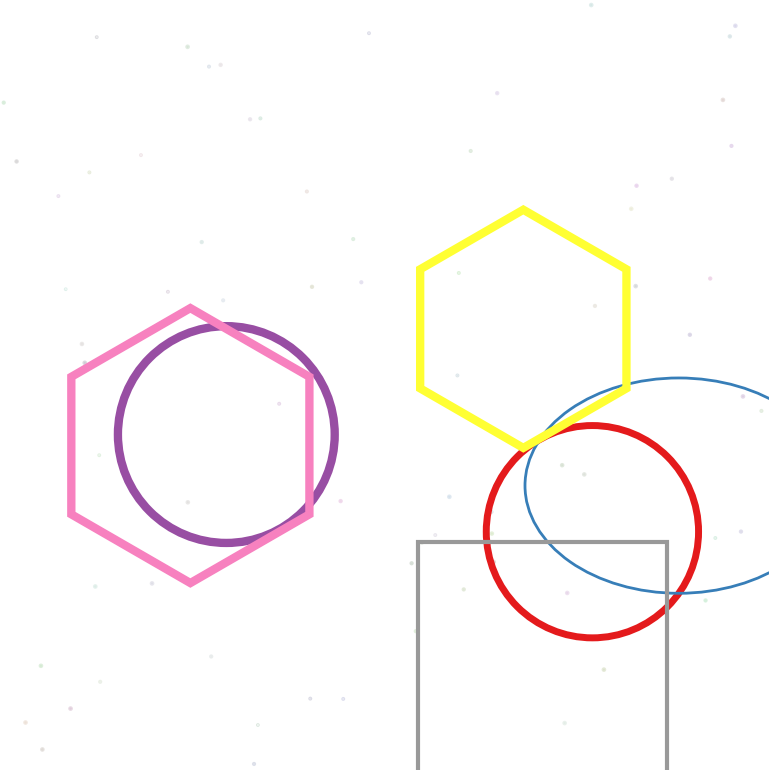[{"shape": "circle", "thickness": 2.5, "radius": 0.69, "center": [0.769, 0.309]}, {"shape": "oval", "thickness": 1, "radius": 1.0, "center": [0.882, 0.369]}, {"shape": "circle", "thickness": 3, "radius": 0.7, "center": [0.294, 0.436]}, {"shape": "hexagon", "thickness": 3, "radius": 0.77, "center": [0.68, 0.573]}, {"shape": "hexagon", "thickness": 3, "radius": 0.89, "center": [0.247, 0.421]}, {"shape": "square", "thickness": 1.5, "radius": 0.81, "center": [0.705, 0.134]}]